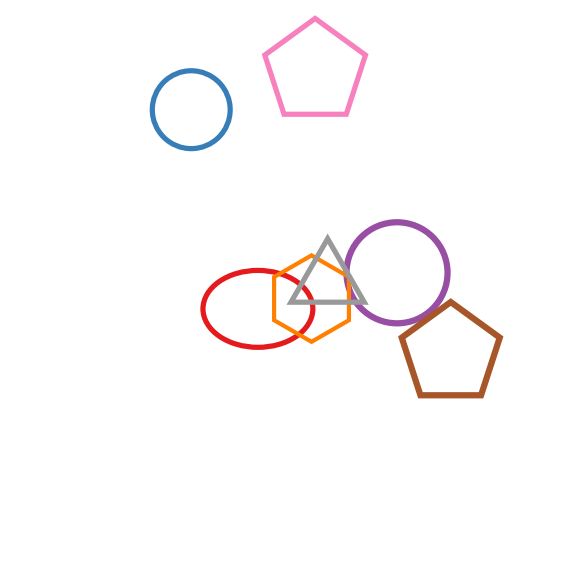[{"shape": "oval", "thickness": 2.5, "radius": 0.48, "center": [0.447, 0.464]}, {"shape": "circle", "thickness": 2.5, "radius": 0.34, "center": [0.331, 0.809]}, {"shape": "circle", "thickness": 3, "radius": 0.44, "center": [0.687, 0.527]}, {"shape": "hexagon", "thickness": 2, "radius": 0.37, "center": [0.539, 0.482]}, {"shape": "pentagon", "thickness": 3, "radius": 0.45, "center": [0.781, 0.387]}, {"shape": "pentagon", "thickness": 2.5, "radius": 0.46, "center": [0.546, 0.875]}, {"shape": "triangle", "thickness": 2.5, "radius": 0.37, "center": [0.567, 0.512]}]